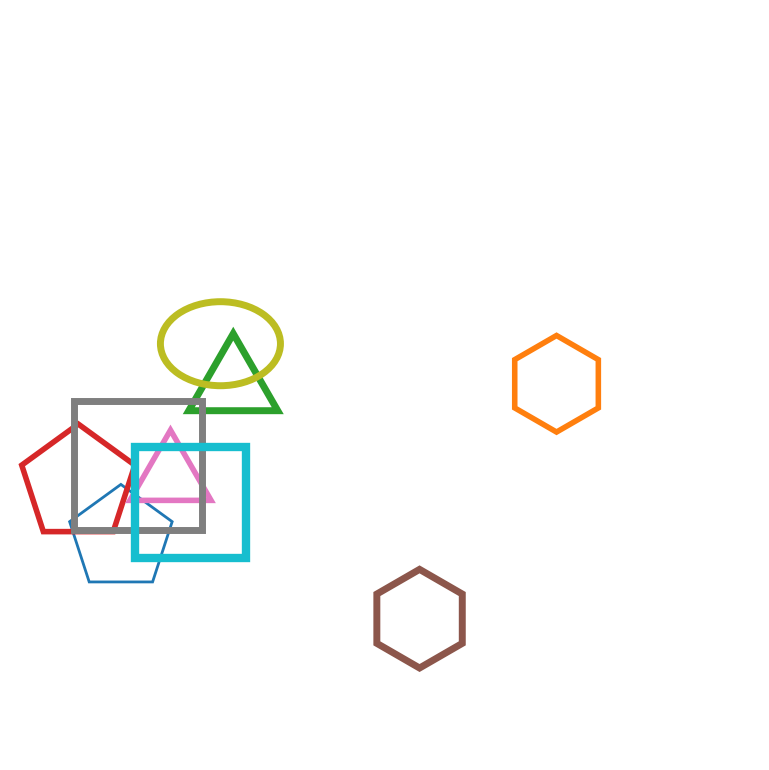[{"shape": "pentagon", "thickness": 1, "radius": 0.35, "center": [0.157, 0.301]}, {"shape": "hexagon", "thickness": 2, "radius": 0.31, "center": [0.723, 0.502]}, {"shape": "triangle", "thickness": 2.5, "radius": 0.33, "center": [0.303, 0.5]}, {"shape": "pentagon", "thickness": 2, "radius": 0.39, "center": [0.102, 0.372]}, {"shape": "hexagon", "thickness": 2.5, "radius": 0.32, "center": [0.545, 0.197]}, {"shape": "triangle", "thickness": 2, "radius": 0.3, "center": [0.221, 0.381]}, {"shape": "square", "thickness": 2.5, "radius": 0.42, "center": [0.179, 0.396]}, {"shape": "oval", "thickness": 2.5, "radius": 0.39, "center": [0.286, 0.554]}, {"shape": "square", "thickness": 3, "radius": 0.36, "center": [0.248, 0.348]}]